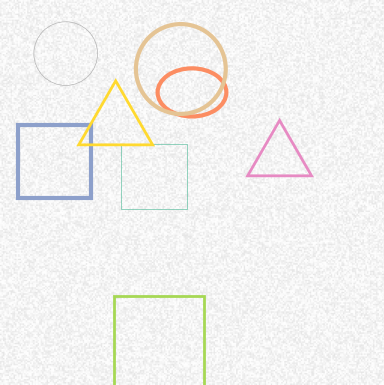[{"shape": "square", "thickness": 0.5, "radius": 0.43, "center": [0.401, 0.542]}, {"shape": "oval", "thickness": 3, "radius": 0.45, "center": [0.499, 0.76]}, {"shape": "square", "thickness": 3, "radius": 0.47, "center": [0.142, 0.58]}, {"shape": "triangle", "thickness": 2, "radius": 0.48, "center": [0.726, 0.591]}, {"shape": "square", "thickness": 2, "radius": 0.59, "center": [0.413, 0.115]}, {"shape": "triangle", "thickness": 2, "radius": 0.55, "center": [0.3, 0.679]}, {"shape": "circle", "thickness": 3, "radius": 0.58, "center": [0.47, 0.821]}, {"shape": "circle", "thickness": 0.5, "radius": 0.41, "center": [0.171, 0.861]}]